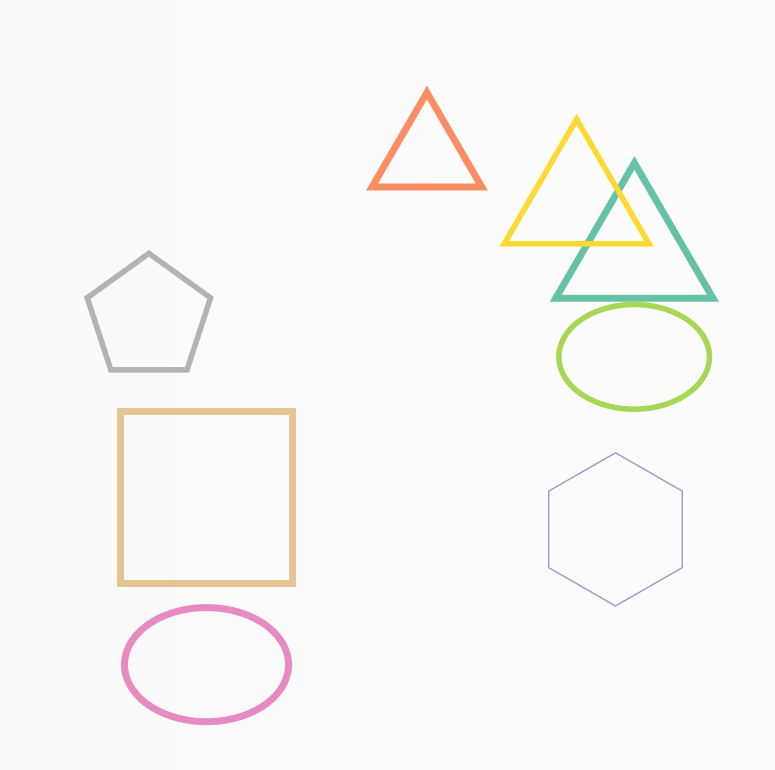[{"shape": "triangle", "thickness": 2.5, "radius": 0.59, "center": [0.819, 0.671]}, {"shape": "triangle", "thickness": 2.5, "radius": 0.41, "center": [0.551, 0.798]}, {"shape": "hexagon", "thickness": 0.5, "radius": 0.5, "center": [0.794, 0.312]}, {"shape": "oval", "thickness": 2.5, "radius": 0.53, "center": [0.266, 0.137]}, {"shape": "oval", "thickness": 2, "radius": 0.49, "center": [0.818, 0.537]}, {"shape": "triangle", "thickness": 2, "radius": 0.54, "center": [0.744, 0.737]}, {"shape": "square", "thickness": 2.5, "radius": 0.56, "center": [0.266, 0.354]}, {"shape": "pentagon", "thickness": 2, "radius": 0.42, "center": [0.192, 0.587]}]